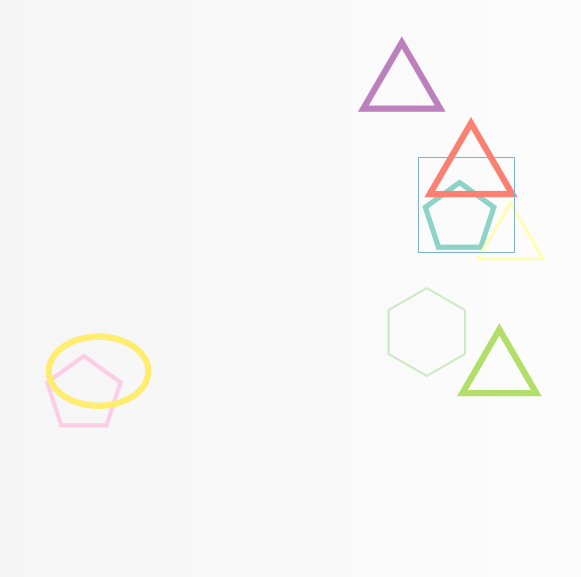[{"shape": "pentagon", "thickness": 2.5, "radius": 0.31, "center": [0.791, 0.621]}, {"shape": "triangle", "thickness": 1.5, "radius": 0.32, "center": [0.878, 0.583]}, {"shape": "triangle", "thickness": 3, "radius": 0.41, "center": [0.81, 0.704]}, {"shape": "square", "thickness": 0.5, "radius": 0.41, "center": [0.801, 0.645]}, {"shape": "triangle", "thickness": 3, "radius": 0.37, "center": [0.859, 0.355]}, {"shape": "pentagon", "thickness": 2, "radius": 0.33, "center": [0.144, 0.316]}, {"shape": "triangle", "thickness": 3, "radius": 0.38, "center": [0.691, 0.849]}, {"shape": "hexagon", "thickness": 1, "radius": 0.38, "center": [0.734, 0.424]}, {"shape": "oval", "thickness": 3, "radius": 0.43, "center": [0.17, 0.356]}]